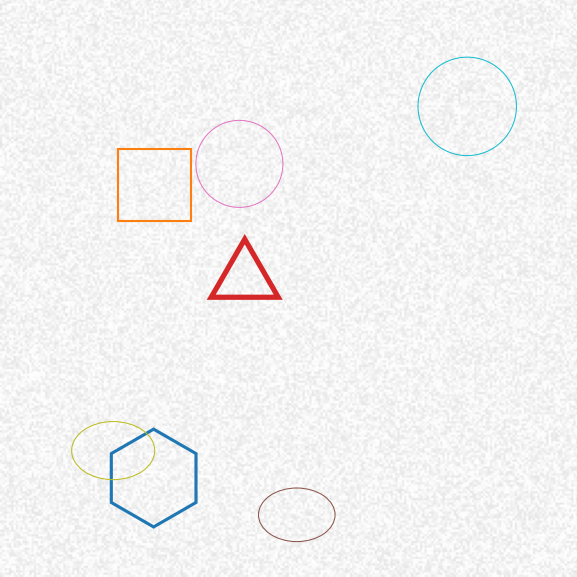[{"shape": "hexagon", "thickness": 1.5, "radius": 0.42, "center": [0.266, 0.171]}, {"shape": "square", "thickness": 1, "radius": 0.31, "center": [0.267, 0.678]}, {"shape": "triangle", "thickness": 2.5, "radius": 0.34, "center": [0.424, 0.518]}, {"shape": "oval", "thickness": 0.5, "radius": 0.33, "center": [0.514, 0.108]}, {"shape": "circle", "thickness": 0.5, "radius": 0.38, "center": [0.415, 0.715]}, {"shape": "oval", "thickness": 0.5, "radius": 0.36, "center": [0.196, 0.219]}, {"shape": "circle", "thickness": 0.5, "radius": 0.43, "center": [0.809, 0.815]}]